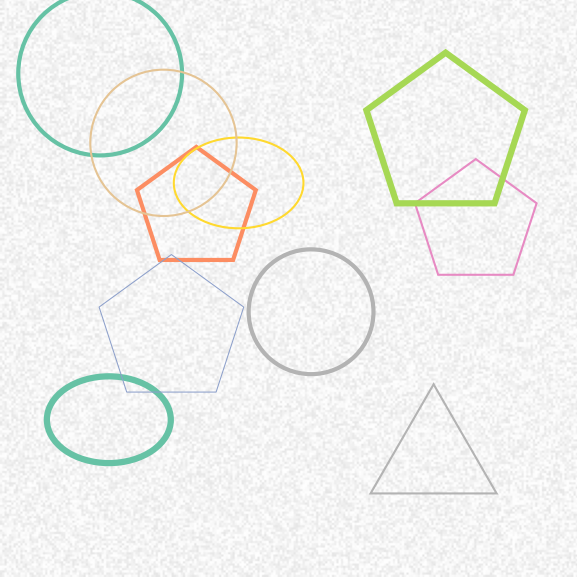[{"shape": "oval", "thickness": 3, "radius": 0.54, "center": [0.188, 0.272]}, {"shape": "circle", "thickness": 2, "radius": 0.71, "center": [0.173, 0.872]}, {"shape": "pentagon", "thickness": 2, "radius": 0.54, "center": [0.34, 0.637]}, {"shape": "pentagon", "thickness": 0.5, "radius": 0.66, "center": [0.297, 0.427]}, {"shape": "pentagon", "thickness": 1, "radius": 0.55, "center": [0.824, 0.613]}, {"shape": "pentagon", "thickness": 3, "radius": 0.72, "center": [0.772, 0.764]}, {"shape": "oval", "thickness": 1, "radius": 0.56, "center": [0.413, 0.682]}, {"shape": "circle", "thickness": 1, "radius": 0.63, "center": [0.283, 0.752]}, {"shape": "triangle", "thickness": 1, "radius": 0.63, "center": [0.751, 0.208]}, {"shape": "circle", "thickness": 2, "radius": 0.54, "center": [0.539, 0.459]}]